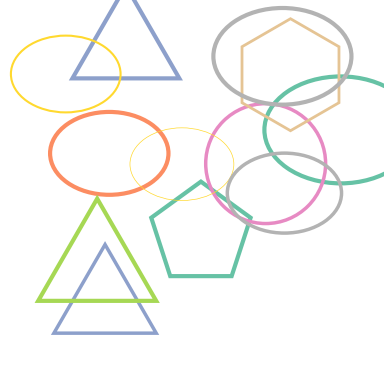[{"shape": "oval", "thickness": 3, "radius": 0.99, "center": [0.885, 0.663]}, {"shape": "pentagon", "thickness": 3, "radius": 0.68, "center": [0.522, 0.393]}, {"shape": "oval", "thickness": 3, "radius": 0.77, "center": [0.284, 0.602]}, {"shape": "triangle", "thickness": 2.5, "radius": 0.77, "center": [0.273, 0.211]}, {"shape": "triangle", "thickness": 3, "radius": 0.8, "center": [0.327, 0.877]}, {"shape": "circle", "thickness": 2.5, "radius": 0.78, "center": [0.69, 0.575]}, {"shape": "triangle", "thickness": 3, "radius": 0.88, "center": [0.252, 0.307]}, {"shape": "oval", "thickness": 0.5, "radius": 0.67, "center": [0.472, 0.574]}, {"shape": "oval", "thickness": 1.5, "radius": 0.71, "center": [0.171, 0.808]}, {"shape": "hexagon", "thickness": 2, "radius": 0.73, "center": [0.755, 0.806]}, {"shape": "oval", "thickness": 3, "radius": 0.9, "center": [0.734, 0.854]}, {"shape": "oval", "thickness": 2.5, "radius": 0.74, "center": [0.739, 0.498]}]